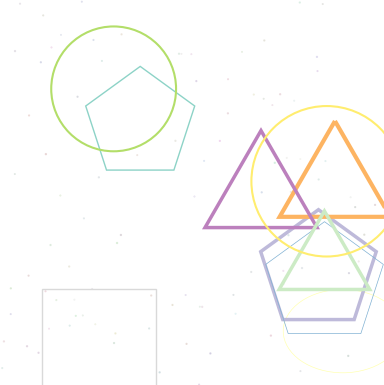[{"shape": "pentagon", "thickness": 1, "radius": 0.74, "center": [0.364, 0.679]}, {"shape": "oval", "thickness": 0.5, "radius": 0.77, "center": [0.89, 0.14]}, {"shape": "pentagon", "thickness": 2.5, "radius": 0.79, "center": [0.827, 0.298]}, {"shape": "pentagon", "thickness": 0.5, "radius": 0.8, "center": [0.843, 0.264]}, {"shape": "triangle", "thickness": 3, "radius": 0.83, "center": [0.87, 0.52]}, {"shape": "circle", "thickness": 1.5, "radius": 0.81, "center": [0.295, 0.769]}, {"shape": "square", "thickness": 1, "radius": 0.74, "center": [0.257, 0.102]}, {"shape": "triangle", "thickness": 2.5, "radius": 0.84, "center": [0.678, 0.493]}, {"shape": "triangle", "thickness": 2.5, "radius": 0.68, "center": [0.843, 0.316]}, {"shape": "circle", "thickness": 1.5, "radius": 0.98, "center": [0.848, 0.529]}]